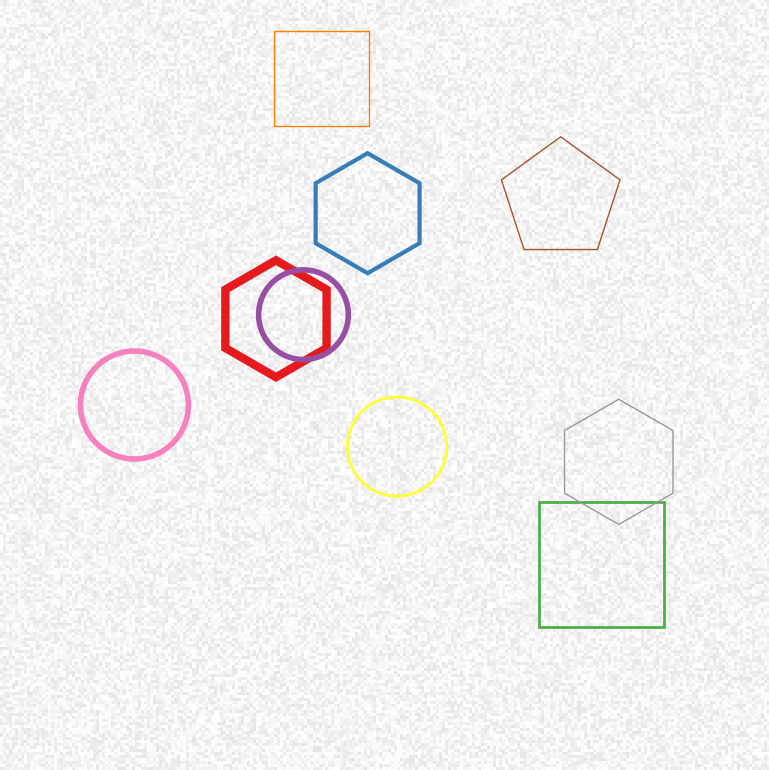[{"shape": "hexagon", "thickness": 3, "radius": 0.38, "center": [0.358, 0.586]}, {"shape": "hexagon", "thickness": 1.5, "radius": 0.39, "center": [0.477, 0.723]}, {"shape": "square", "thickness": 1, "radius": 0.41, "center": [0.781, 0.266]}, {"shape": "circle", "thickness": 2, "radius": 0.29, "center": [0.394, 0.591]}, {"shape": "square", "thickness": 0.5, "radius": 0.31, "center": [0.418, 0.898]}, {"shape": "circle", "thickness": 1, "radius": 0.32, "center": [0.516, 0.42]}, {"shape": "pentagon", "thickness": 0.5, "radius": 0.4, "center": [0.728, 0.741]}, {"shape": "circle", "thickness": 2, "radius": 0.35, "center": [0.175, 0.474]}, {"shape": "hexagon", "thickness": 0.5, "radius": 0.41, "center": [0.804, 0.4]}]